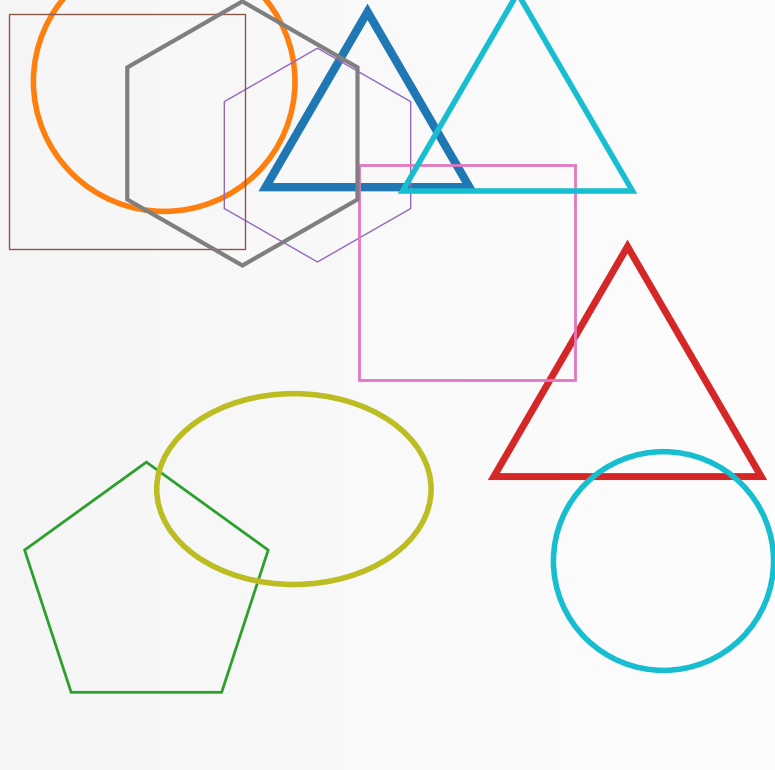[{"shape": "triangle", "thickness": 3, "radius": 0.76, "center": [0.474, 0.833]}, {"shape": "circle", "thickness": 2, "radius": 0.84, "center": [0.212, 0.894]}, {"shape": "pentagon", "thickness": 1, "radius": 0.83, "center": [0.189, 0.235]}, {"shape": "triangle", "thickness": 2.5, "radius": 1.0, "center": [0.81, 0.481]}, {"shape": "hexagon", "thickness": 0.5, "radius": 0.69, "center": [0.41, 0.799]}, {"shape": "square", "thickness": 0.5, "radius": 0.76, "center": [0.163, 0.829]}, {"shape": "square", "thickness": 1, "radius": 0.7, "center": [0.603, 0.646]}, {"shape": "hexagon", "thickness": 1.5, "radius": 0.86, "center": [0.313, 0.827]}, {"shape": "oval", "thickness": 2, "radius": 0.89, "center": [0.379, 0.365]}, {"shape": "circle", "thickness": 2, "radius": 0.71, "center": [0.856, 0.271]}, {"shape": "triangle", "thickness": 2, "radius": 0.86, "center": [0.668, 0.838]}]